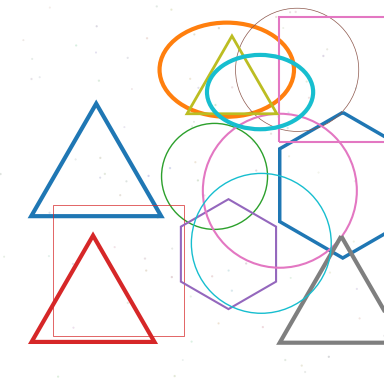[{"shape": "triangle", "thickness": 3, "radius": 0.97, "center": [0.25, 0.536]}, {"shape": "hexagon", "thickness": 2.5, "radius": 0.95, "center": [0.89, 0.519]}, {"shape": "oval", "thickness": 3, "radius": 0.87, "center": [0.589, 0.819]}, {"shape": "circle", "thickness": 1, "radius": 0.69, "center": [0.557, 0.542]}, {"shape": "square", "thickness": 0.5, "radius": 0.85, "center": [0.307, 0.297]}, {"shape": "triangle", "thickness": 3, "radius": 0.92, "center": [0.242, 0.204]}, {"shape": "hexagon", "thickness": 1.5, "radius": 0.71, "center": [0.593, 0.34]}, {"shape": "circle", "thickness": 0.5, "radius": 0.8, "center": [0.772, 0.819]}, {"shape": "square", "thickness": 1.5, "radius": 0.81, "center": [0.887, 0.793]}, {"shape": "circle", "thickness": 1.5, "radius": 1.0, "center": [0.727, 0.505]}, {"shape": "triangle", "thickness": 3, "radius": 0.92, "center": [0.886, 0.202]}, {"shape": "triangle", "thickness": 2, "radius": 0.67, "center": [0.602, 0.772]}, {"shape": "circle", "thickness": 1, "radius": 0.91, "center": [0.679, 0.368]}, {"shape": "oval", "thickness": 3, "radius": 0.69, "center": [0.675, 0.761]}]